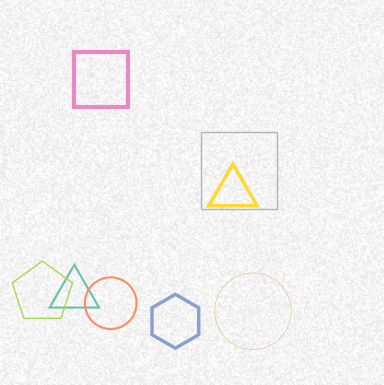[{"shape": "triangle", "thickness": 1.5, "radius": 0.37, "center": [0.193, 0.238]}, {"shape": "circle", "thickness": 1.5, "radius": 0.34, "center": [0.288, 0.213]}, {"shape": "hexagon", "thickness": 2.5, "radius": 0.35, "center": [0.455, 0.166]}, {"shape": "square", "thickness": 3, "radius": 0.35, "center": [0.263, 0.794]}, {"shape": "pentagon", "thickness": 1, "radius": 0.41, "center": [0.11, 0.24]}, {"shape": "triangle", "thickness": 2.5, "radius": 0.36, "center": [0.605, 0.502]}, {"shape": "circle", "thickness": 0.5, "radius": 0.5, "center": [0.657, 0.192]}, {"shape": "square", "thickness": 1, "radius": 0.5, "center": [0.62, 0.557]}]